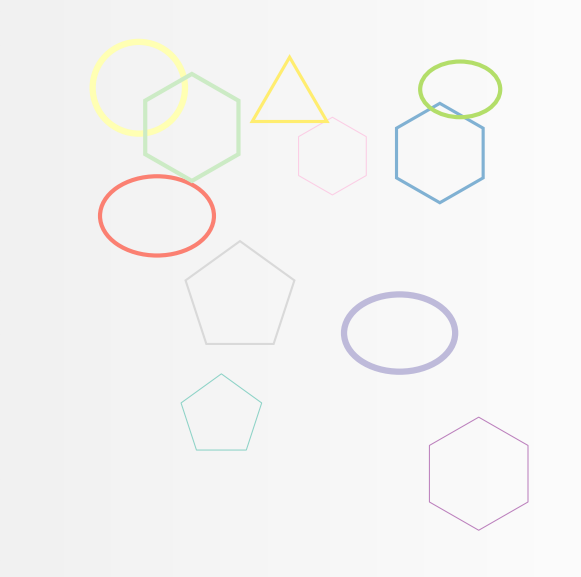[{"shape": "pentagon", "thickness": 0.5, "radius": 0.36, "center": [0.381, 0.279]}, {"shape": "circle", "thickness": 3, "radius": 0.4, "center": [0.239, 0.847]}, {"shape": "oval", "thickness": 3, "radius": 0.48, "center": [0.687, 0.422]}, {"shape": "oval", "thickness": 2, "radius": 0.49, "center": [0.27, 0.625]}, {"shape": "hexagon", "thickness": 1.5, "radius": 0.43, "center": [0.757, 0.734]}, {"shape": "oval", "thickness": 2, "radius": 0.34, "center": [0.792, 0.844]}, {"shape": "hexagon", "thickness": 0.5, "radius": 0.34, "center": [0.572, 0.729]}, {"shape": "pentagon", "thickness": 1, "radius": 0.49, "center": [0.413, 0.483]}, {"shape": "hexagon", "thickness": 0.5, "radius": 0.49, "center": [0.824, 0.179]}, {"shape": "hexagon", "thickness": 2, "radius": 0.46, "center": [0.33, 0.778]}, {"shape": "triangle", "thickness": 1.5, "radius": 0.37, "center": [0.498, 0.826]}]